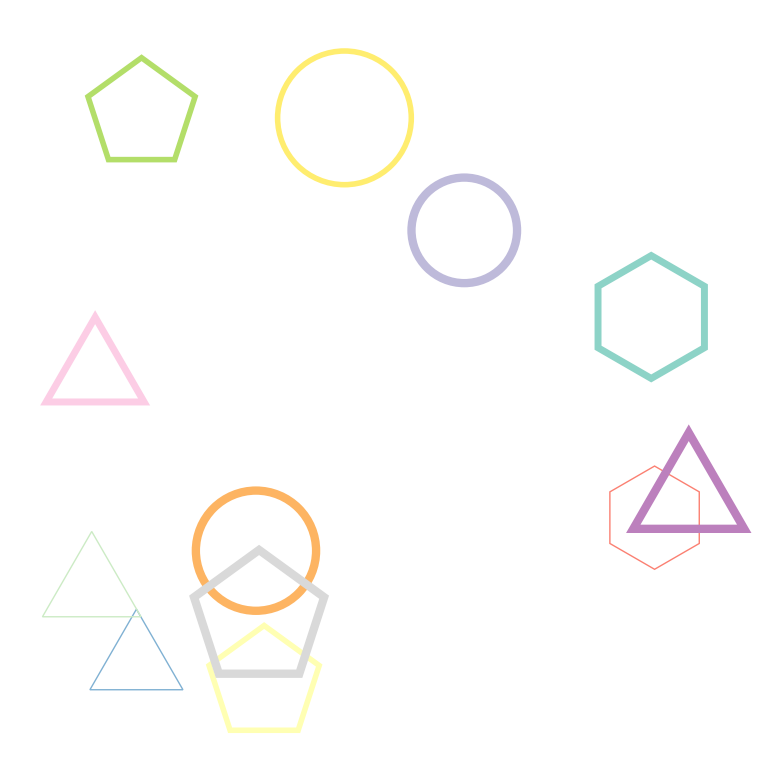[{"shape": "hexagon", "thickness": 2.5, "radius": 0.4, "center": [0.846, 0.588]}, {"shape": "pentagon", "thickness": 2, "radius": 0.38, "center": [0.343, 0.112]}, {"shape": "circle", "thickness": 3, "radius": 0.34, "center": [0.603, 0.701]}, {"shape": "hexagon", "thickness": 0.5, "radius": 0.34, "center": [0.85, 0.328]}, {"shape": "triangle", "thickness": 0.5, "radius": 0.35, "center": [0.177, 0.139]}, {"shape": "circle", "thickness": 3, "radius": 0.39, "center": [0.332, 0.285]}, {"shape": "pentagon", "thickness": 2, "radius": 0.37, "center": [0.184, 0.852]}, {"shape": "triangle", "thickness": 2.5, "radius": 0.37, "center": [0.124, 0.515]}, {"shape": "pentagon", "thickness": 3, "radius": 0.44, "center": [0.336, 0.197]}, {"shape": "triangle", "thickness": 3, "radius": 0.42, "center": [0.894, 0.355]}, {"shape": "triangle", "thickness": 0.5, "radius": 0.37, "center": [0.119, 0.236]}, {"shape": "circle", "thickness": 2, "radius": 0.43, "center": [0.447, 0.847]}]